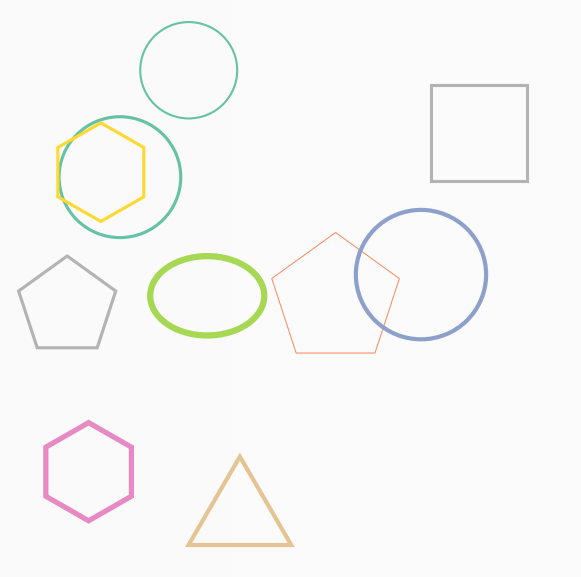[{"shape": "circle", "thickness": 1.5, "radius": 0.52, "center": [0.206, 0.692]}, {"shape": "circle", "thickness": 1, "radius": 0.42, "center": [0.325, 0.877]}, {"shape": "pentagon", "thickness": 0.5, "radius": 0.58, "center": [0.577, 0.481]}, {"shape": "circle", "thickness": 2, "radius": 0.56, "center": [0.724, 0.524]}, {"shape": "hexagon", "thickness": 2.5, "radius": 0.42, "center": [0.152, 0.182]}, {"shape": "oval", "thickness": 3, "radius": 0.49, "center": [0.357, 0.487]}, {"shape": "hexagon", "thickness": 1.5, "radius": 0.43, "center": [0.173, 0.701]}, {"shape": "triangle", "thickness": 2, "radius": 0.51, "center": [0.413, 0.106]}, {"shape": "square", "thickness": 1.5, "radius": 0.41, "center": [0.824, 0.769]}, {"shape": "pentagon", "thickness": 1.5, "radius": 0.44, "center": [0.116, 0.468]}]